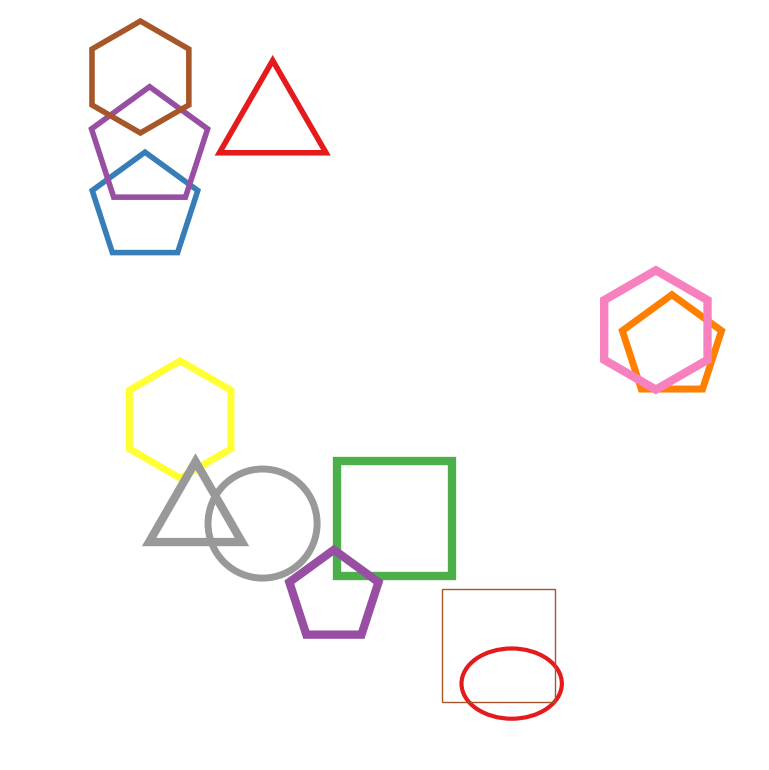[{"shape": "oval", "thickness": 1.5, "radius": 0.33, "center": [0.665, 0.112]}, {"shape": "triangle", "thickness": 2, "radius": 0.4, "center": [0.354, 0.842]}, {"shape": "pentagon", "thickness": 2, "radius": 0.36, "center": [0.188, 0.73]}, {"shape": "square", "thickness": 3, "radius": 0.37, "center": [0.513, 0.327]}, {"shape": "pentagon", "thickness": 2, "radius": 0.4, "center": [0.194, 0.808]}, {"shape": "pentagon", "thickness": 3, "radius": 0.3, "center": [0.434, 0.225]}, {"shape": "pentagon", "thickness": 2.5, "radius": 0.34, "center": [0.873, 0.55]}, {"shape": "hexagon", "thickness": 2.5, "radius": 0.38, "center": [0.234, 0.455]}, {"shape": "hexagon", "thickness": 2, "radius": 0.36, "center": [0.182, 0.9]}, {"shape": "square", "thickness": 0.5, "radius": 0.37, "center": [0.647, 0.162]}, {"shape": "hexagon", "thickness": 3, "radius": 0.39, "center": [0.852, 0.571]}, {"shape": "circle", "thickness": 2.5, "radius": 0.35, "center": [0.341, 0.32]}, {"shape": "triangle", "thickness": 3, "radius": 0.35, "center": [0.254, 0.331]}]